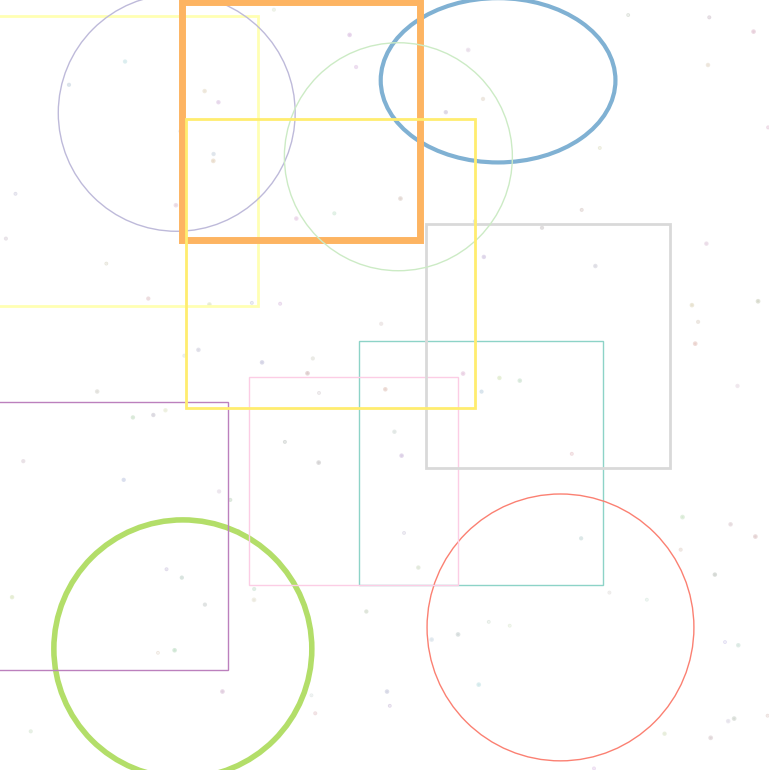[{"shape": "square", "thickness": 0.5, "radius": 0.79, "center": [0.625, 0.399]}, {"shape": "square", "thickness": 1, "radius": 0.94, "center": [0.146, 0.791]}, {"shape": "circle", "thickness": 0.5, "radius": 0.77, "center": [0.23, 0.853]}, {"shape": "circle", "thickness": 0.5, "radius": 0.87, "center": [0.728, 0.185]}, {"shape": "oval", "thickness": 1.5, "radius": 0.76, "center": [0.647, 0.896]}, {"shape": "square", "thickness": 2.5, "radius": 0.77, "center": [0.391, 0.843]}, {"shape": "circle", "thickness": 2, "radius": 0.84, "center": [0.237, 0.157]}, {"shape": "square", "thickness": 0.5, "radius": 0.68, "center": [0.459, 0.376]}, {"shape": "square", "thickness": 1, "radius": 0.79, "center": [0.711, 0.551]}, {"shape": "square", "thickness": 0.5, "radius": 0.87, "center": [0.122, 0.304]}, {"shape": "circle", "thickness": 0.5, "radius": 0.74, "center": [0.517, 0.796]}, {"shape": "square", "thickness": 1, "radius": 0.94, "center": [0.429, 0.658]}]